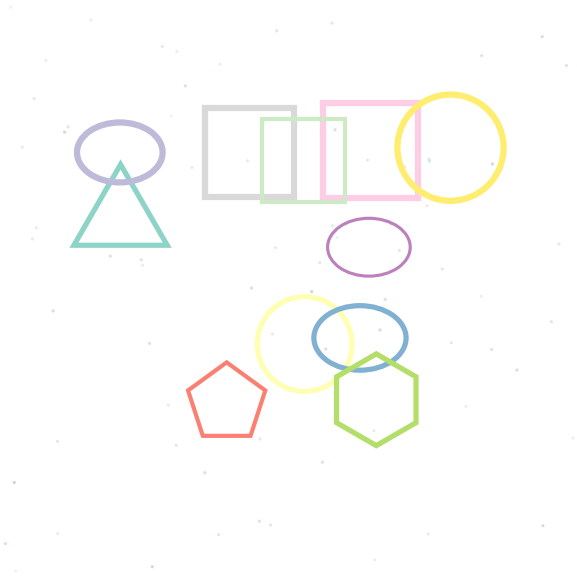[{"shape": "triangle", "thickness": 2.5, "radius": 0.47, "center": [0.209, 0.621]}, {"shape": "circle", "thickness": 2.5, "radius": 0.41, "center": [0.527, 0.403]}, {"shape": "oval", "thickness": 3, "radius": 0.37, "center": [0.207, 0.735]}, {"shape": "pentagon", "thickness": 2, "radius": 0.35, "center": [0.392, 0.301]}, {"shape": "oval", "thickness": 2.5, "radius": 0.4, "center": [0.623, 0.414]}, {"shape": "hexagon", "thickness": 2.5, "radius": 0.4, "center": [0.652, 0.307]}, {"shape": "square", "thickness": 3, "radius": 0.41, "center": [0.641, 0.739]}, {"shape": "square", "thickness": 3, "radius": 0.38, "center": [0.431, 0.735]}, {"shape": "oval", "thickness": 1.5, "radius": 0.36, "center": [0.639, 0.571]}, {"shape": "square", "thickness": 2, "radius": 0.36, "center": [0.526, 0.722]}, {"shape": "circle", "thickness": 3, "radius": 0.46, "center": [0.78, 0.743]}]